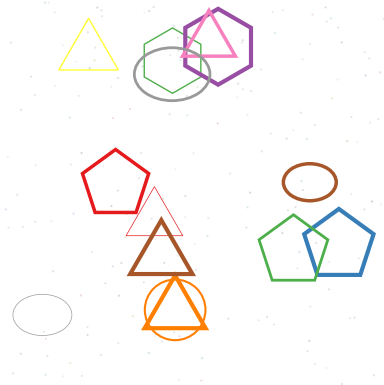[{"shape": "triangle", "thickness": 0.5, "radius": 0.43, "center": [0.401, 0.43]}, {"shape": "pentagon", "thickness": 2.5, "radius": 0.45, "center": [0.3, 0.521]}, {"shape": "pentagon", "thickness": 3, "radius": 0.47, "center": [0.88, 0.363]}, {"shape": "pentagon", "thickness": 2, "radius": 0.47, "center": [0.762, 0.348]}, {"shape": "hexagon", "thickness": 1, "radius": 0.42, "center": [0.448, 0.843]}, {"shape": "hexagon", "thickness": 3, "radius": 0.49, "center": [0.567, 0.879]}, {"shape": "circle", "thickness": 1.5, "radius": 0.39, "center": [0.455, 0.195]}, {"shape": "triangle", "thickness": 3, "radius": 0.46, "center": [0.455, 0.193]}, {"shape": "triangle", "thickness": 1, "radius": 0.45, "center": [0.23, 0.863]}, {"shape": "oval", "thickness": 2.5, "radius": 0.34, "center": [0.805, 0.527]}, {"shape": "triangle", "thickness": 3, "radius": 0.47, "center": [0.419, 0.335]}, {"shape": "triangle", "thickness": 2.5, "radius": 0.4, "center": [0.543, 0.894]}, {"shape": "oval", "thickness": 2, "radius": 0.49, "center": [0.447, 0.807]}, {"shape": "oval", "thickness": 0.5, "radius": 0.38, "center": [0.11, 0.182]}]